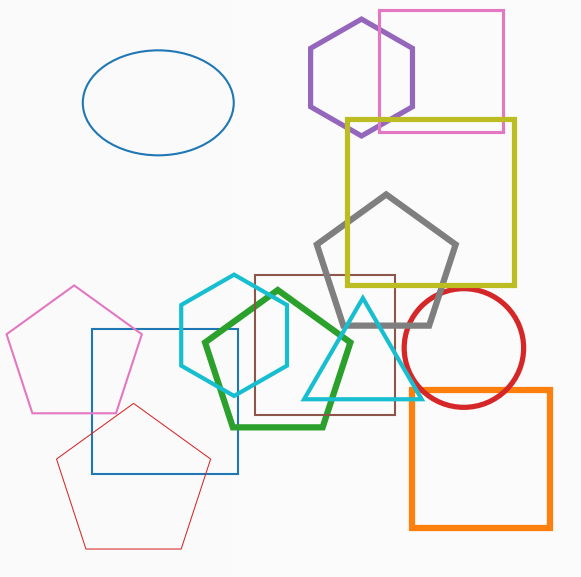[{"shape": "square", "thickness": 1, "radius": 0.63, "center": [0.284, 0.303]}, {"shape": "oval", "thickness": 1, "radius": 0.65, "center": [0.272, 0.821]}, {"shape": "square", "thickness": 3, "radius": 0.59, "center": [0.827, 0.204]}, {"shape": "pentagon", "thickness": 3, "radius": 0.66, "center": [0.478, 0.365]}, {"shape": "circle", "thickness": 2.5, "radius": 0.51, "center": [0.798, 0.397]}, {"shape": "pentagon", "thickness": 0.5, "radius": 0.7, "center": [0.23, 0.161]}, {"shape": "hexagon", "thickness": 2.5, "radius": 0.51, "center": [0.622, 0.865]}, {"shape": "square", "thickness": 1, "radius": 0.6, "center": [0.56, 0.402]}, {"shape": "pentagon", "thickness": 1, "radius": 0.61, "center": [0.128, 0.383]}, {"shape": "square", "thickness": 1.5, "radius": 0.53, "center": [0.759, 0.876]}, {"shape": "pentagon", "thickness": 3, "radius": 0.63, "center": [0.664, 0.537]}, {"shape": "square", "thickness": 2.5, "radius": 0.72, "center": [0.74, 0.649]}, {"shape": "hexagon", "thickness": 2, "radius": 0.53, "center": [0.403, 0.419]}, {"shape": "triangle", "thickness": 2, "radius": 0.58, "center": [0.624, 0.366]}]